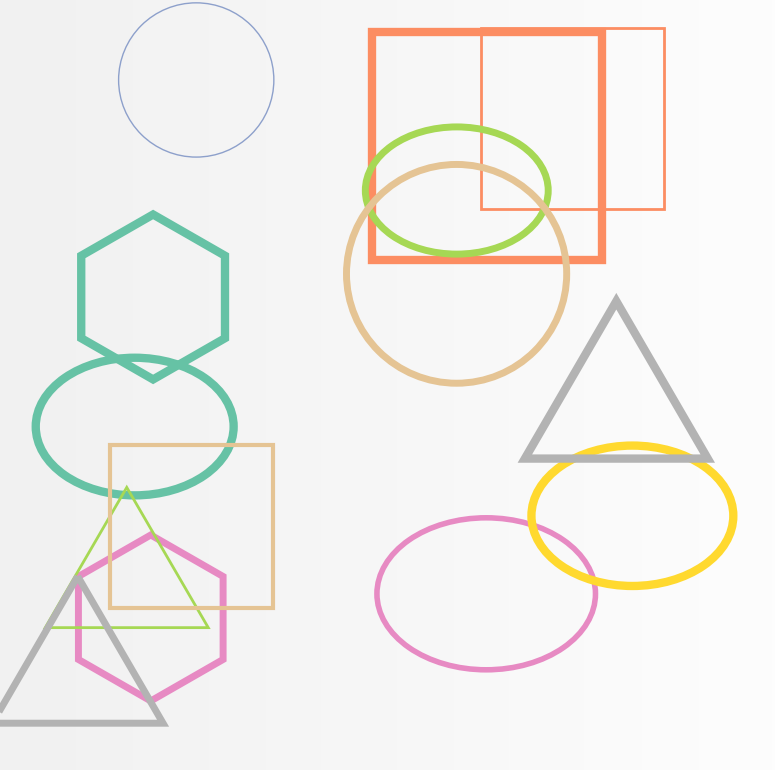[{"shape": "hexagon", "thickness": 3, "radius": 0.54, "center": [0.198, 0.614]}, {"shape": "oval", "thickness": 3, "radius": 0.64, "center": [0.174, 0.446]}, {"shape": "square", "thickness": 3, "radius": 0.74, "center": [0.628, 0.81]}, {"shape": "square", "thickness": 1, "radius": 0.59, "center": [0.739, 0.846]}, {"shape": "circle", "thickness": 0.5, "radius": 0.5, "center": [0.253, 0.896]}, {"shape": "hexagon", "thickness": 2.5, "radius": 0.54, "center": [0.195, 0.197]}, {"shape": "oval", "thickness": 2, "radius": 0.7, "center": [0.627, 0.229]}, {"shape": "oval", "thickness": 2.5, "radius": 0.59, "center": [0.589, 0.753]}, {"shape": "triangle", "thickness": 1, "radius": 0.61, "center": [0.164, 0.246]}, {"shape": "oval", "thickness": 3, "radius": 0.65, "center": [0.816, 0.33]}, {"shape": "circle", "thickness": 2.5, "radius": 0.71, "center": [0.589, 0.644]}, {"shape": "square", "thickness": 1.5, "radius": 0.53, "center": [0.247, 0.316]}, {"shape": "triangle", "thickness": 2.5, "radius": 0.64, "center": [0.1, 0.124]}, {"shape": "triangle", "thickness": 3, "radius": 0.68, "center": [0.795, 0.473]}]